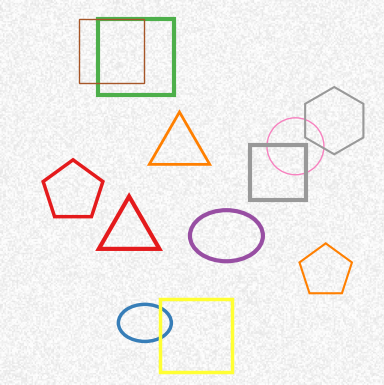[{"shape": "pentagon", "thickness": 2.5, "radius": 0.41, "center": [0.19, 0.503]}, {"shape": "triangle", "thickness": 3, "radius": 0.45, "center": [0.335, 0.399]}, {"shape": "oval", "thickness": 2.5, "radius": 0.34, "center": [0.376, 0.161]}, {"shape": "square", "thickness": 3, "radius": 0.5, "center": [0.353, 0.852]}, {"shape": "oval", "thickness": 3, "radius": 0.47, "center": [0.588, 0.388]}, {"shape": "pentagon", "thickness": 1.5, "radius": 0.36, "center": [0.846, 0.296]}, {"shape": "triangle", "thickness": 2, "radius": 0.45, "center": [0.466, 0.618]}, {"shape": "square", "thickness": 2.5, "radius": 0.47, "center": [0.509, 0.129]}, {"shape": "square", "thickness": 1, "radius": 0.42, "center": [0.29, 0.868]}, {"shape": "circle", "thickness": 1, "radius": 0.37, "center": [0.767, 0.62]}, {"shape": "square", "thickness": 3, "radius": 0.36, "center": [0.722, 0.552]}, {"shape": "hexagon", "thickness": 1.5, "radius": 0.44, "center": [0.868, 0.687]}]